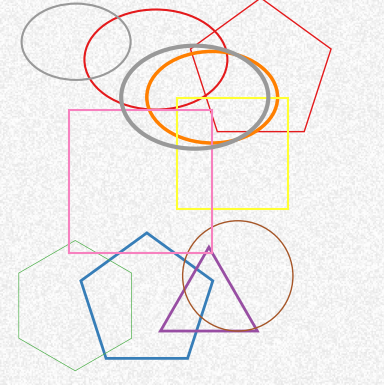[{"shape": "pentagon", "thickness": 1, "radius": 0.96, "center": [0.677, 0.813]}, {"shape": "oval", "thickness": 1.5, "radius": 0.93, "center": [0.405, 0.845]}, {"shape": "pentagon", "thickness": 2, "radius": 0.9, "center": [0.381, 0.215]}, {"shape": "hexagon", "thickness": 0.5, "radius": 0.85, "center": [0.195, 0.206]}, {"shape": "triangle", "thickness": 2, "radius": 0.73, "center": [0.543, 0.213]}, {"shape": "oval", "thickness": 2.5, "radius": 0.85, "center": [0.551, 0.748]}, {"shape": "square", "thickness": 1.5, "radius": 0.72, "center": [0.604, 0.601]}, {"shape": "circle", "thickness": 1, "radius": 0.72, "center": [0.618, 0.283]}, {"shape": "square", "thickness": 1.5, "radius": 0.93, "center": [0.366, 0.529]}, {"shape": "oval", "thickness": 3, "radius": 0.96, "center": [0.506, 0.748]}, {"shape": "oval", "thickness": 1.5, "radius": 0.71, "center": [0.198, 0.891]}]